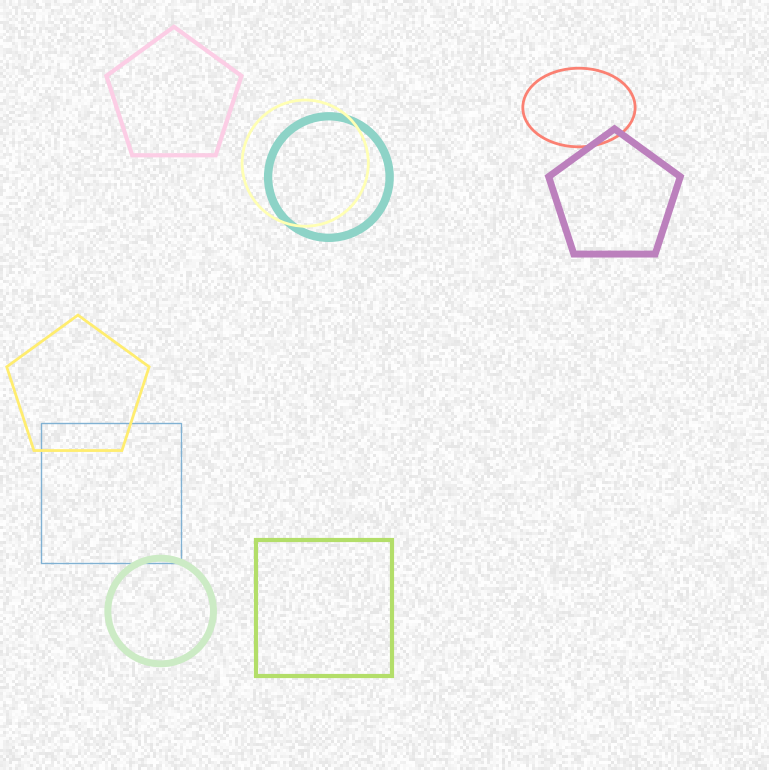[{"shape": "circle", "thickness": 3, "radius": 0.39, "center": [0.427, 0.77]}, {"shape": "circle", "thickness": 1, "radius": 0.41, "center": [0.396, 0.788]}, {"shape": "oval", "thickness": 1, "radius": 0.36, "center": [0.752, 0.86]}, {"shape": "square", "thickness": 0.5, "radius": 0.45, "center": [0.144, 0.36]}, {"shape": "square", "thickness": 1.5, "radius": 0.44, "center": [0.421, 0.21]}, {"shape": "pentagon", "thickness": 1.5, "radius": 0.46, "center": [0.226, 0.873]}, {"shape": "pentagon", "thickness": 2.5, "radius": 0.45, "center": [0.798, 0.743]}, {"shape": "circle", "thickness": 2.5, "radius": 0.34, "center": [0.209, 0.206]}, {"shape": "pentagon", "thickness": 1, "radius": 0.49, "center": [0.101, 0.494]}]